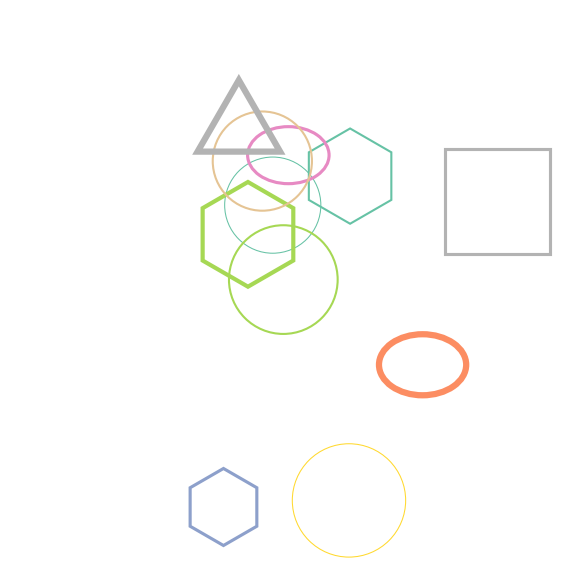[{"shape": "hexagon", "thickness": 1, "radius": 0.41, "center": [0.606, 0.694]}, {"shape": "circle", "thickness": 0.5, "radius": 0.42, "center": [0.472, 0.644]}, {"shape": "oval", "thickness": 3, "radius": 0.38, "center": [0.732, 0.368]}, {"shape": "hexagon", "thickness": 1.5, "radius": 0.33, "center": [0.387, 0.121]}, {"shape": "oval", "thickness": 1.5, "radius": 0.35, "center": [0.499, 0.73]}, {"shape": "hexagon", "thickness": 2, "radius": 0.45, "center": [0.429, 0.593]}, {"shape": "circle", "thickness": 1, "radius": 0.47, "center": [0.491, 0.515]}, {"shape": "circle", "thickness": 0.5, "radius": 0.49, "center": [0.604, 0.133]}, {"shape": "circle", "thickness": 1, "radius": 0.43, "center": [0.454, 0.72]}, {"shape": "triangle", "thickness": 3, "radius": 0.41, "center": [0.414, 0.778]}, {"shape": "square", "thickness": 1.5, "radius": 0.45, "center": [0.862, 0.651]}]